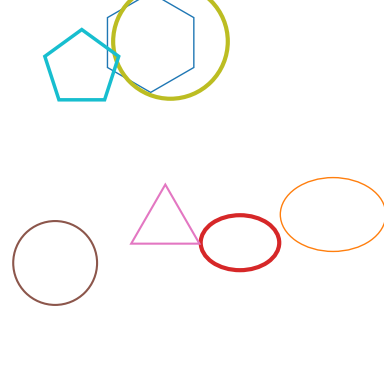[{"shape": "hexagon", "thickness": 1, "radius": 0.65, "center": [0.391, 0.889]}, {"shape": "oval", "thickness": 1, "radius": 0.69, "center": [0.865, 0.443]}, {"shape": "oval", "thickness": 3, "radius": 0.51, "center": [0.623, 0.37]}, {"shape": "circle", "thickness": 1.5, "radius": 0.54, "center": [0.143, 0.317]}, {"shape": "triangle", "thickness": 1.5, "radius": 0.51, "center": [0.429, 0.418]}, {"shape": "circle", "thickness": 3, "radius": 0.74, "center": [0.443, 0.892]}, {"shape": "pentagon", "thickness": 2.5, "radius": 0.5, "center": [0.212, 0.822]}]